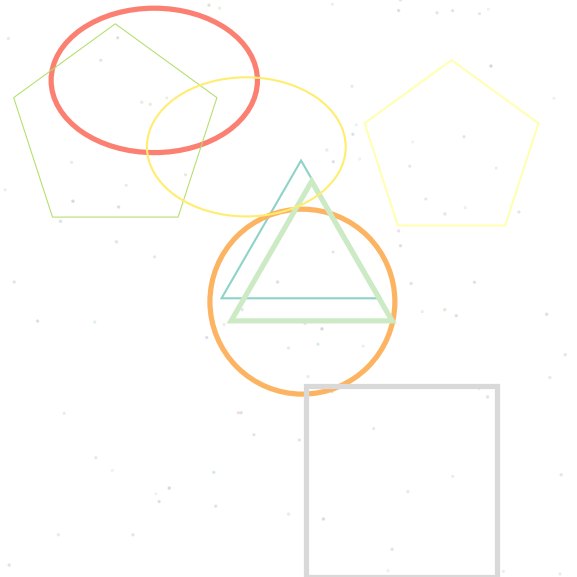[{"shape": "triangle", "thickness": 1, "radius": 0.8, "center": [0.521, 0.562]}, {"shape": "pentagon", "thickness": 1, "radius": 0.79, "center": [0.782, 0.737]}, {"shape": "oval", "thickness": 2.5, "radius": 0.89, "center": [0.267, 0.86]}, {"shape": "circle", "thickness": 2.5, "radius": 0.8, "center": [0.524, 0.477]}, {"shape": "pentagon", "thickness": 0.5, "radius": 0.93, "center": [0.2, 0.773]}, {"shape": "square", "thickness": 2.5, "radius": 0.83, "center": [0.696, 0.166]}, {"shape": "triangle", "thickness": 2.5, "radius": 0.8, "center": [0.54, 0.524]}, {"shape": "oval", "thickness": 1, "radius": 0.86, "center": [0.427, 0.745]}]